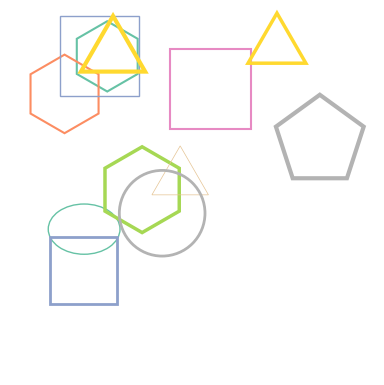[{"shape": "oval", "thickness": 1, "radius": 0.47, "center": [0.219, 0.405]}, {"shape": "hexagon", "thickness": 1.5, "radius": 0.46, "center": [0.279, 0.854]}, {"shape": "hexagon", "thickness": 1.5, "radius": 0.51, "center": [0.168, 0.756]}, {"shape": "square", "thickness": 2, "radius": 0.44, "center": [0.217, 0.298]}, {"shape": "square", "thickness": 1, "radius": 0.52, "center": [0.259, 0.854]}, {"shape": "square", "thickness": 1.5, "radius": 0.52, "center": [0.547, 0.769]}, {"shape": "hexagon", "thickness": 2.5, "radius": 0.56, "center": [0.369, 0.507]}, {"shape": "triangle", "thickness": 2.5, "radius": 0.43, "center": [0.719, 0.879]}, {"shape": "triangle", "thickness": 3, "radius": 0.48, "center": [0.294, 0.862]}, {"shape": "triangle", "thickness": 0.5, "radius": 0.42, "center": [0.468, 0.536]}, {"shape": "pentagon", "thickness": 3, "radius": 0.6, "center": [0.831, 0.634]}, {"shape": "circle", "thickness": 2, "radius": 0.56, "center": [0.421, 0.446]}]